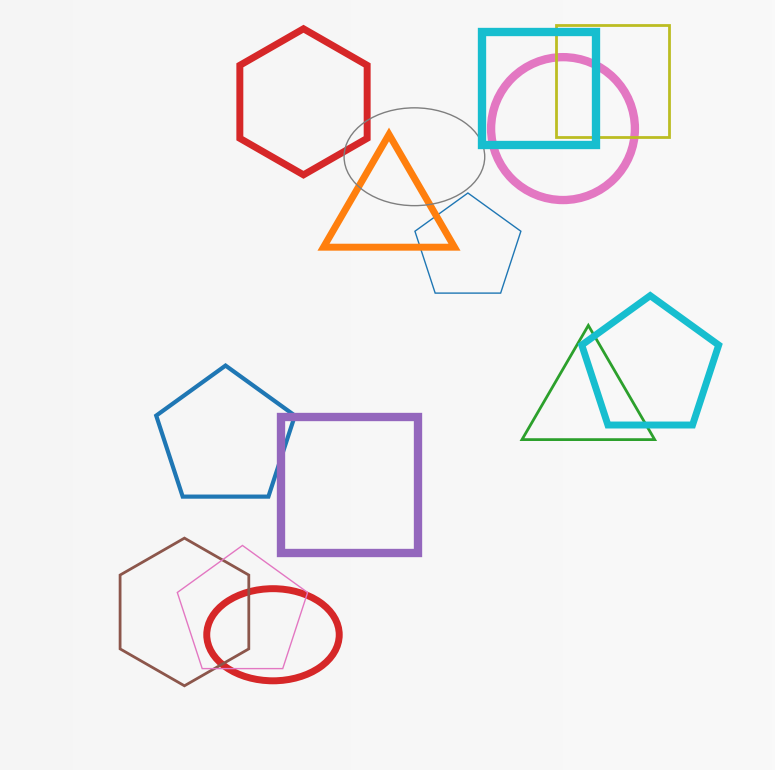[{"shape": "pentagon", "thickness": 1.5, "radius": 0.47, "center": [0.291, 0.431]}, {"shape": "pentagon", "thickness": 0.5, "radius": 0.36, "center": [0.604, 0.677]}, {"shape": "triangle", "thickness": 2.5, "radius": 0.49, "center": [0.502, 0.728]}, {"shape": "triangle", "thickness": 1, "radius": 0.49, "center": [0.759, 0.478]}, {"shape": "hexagon", "thickness": 2.5, "radius": 0.47, "center": [0.392, 0.868]}, {"shape": "oval", "thickness": 2.5, "radius": 0.43, "center": [0.352, 0.176]}, {"shape": "square", "thickness": 3, "radius": 0.44, "center": [0.451, 0.37]}, {"shape": "hexagon", "thickness": 1, "radius": 0.48, "center": [0.238, 0.205]}, {"shape": "pentagon", "thickness": 0.5, "radius": 0.44, "center": [0.313, 0.203]}, {"shape": "circle", "thickness": 3, "radius": 0.46, "center": [0.726, 0.833]}, {"shape": "oval", "thickness": 0.5, "radius": 0.45, "center": [0.535, 0.796]}, {"shape": "square", "thickness": 1, "radius": 0.36, "center": [0.791, 0.895]}, {"shape": "pentagon", "thickness": 2.5, "radius": 0.46, "center": [0.839, 0.523]}, {"shape": "square", "thickness": 3, "radius": 0.37, "center": [0.695, 0.885]}]